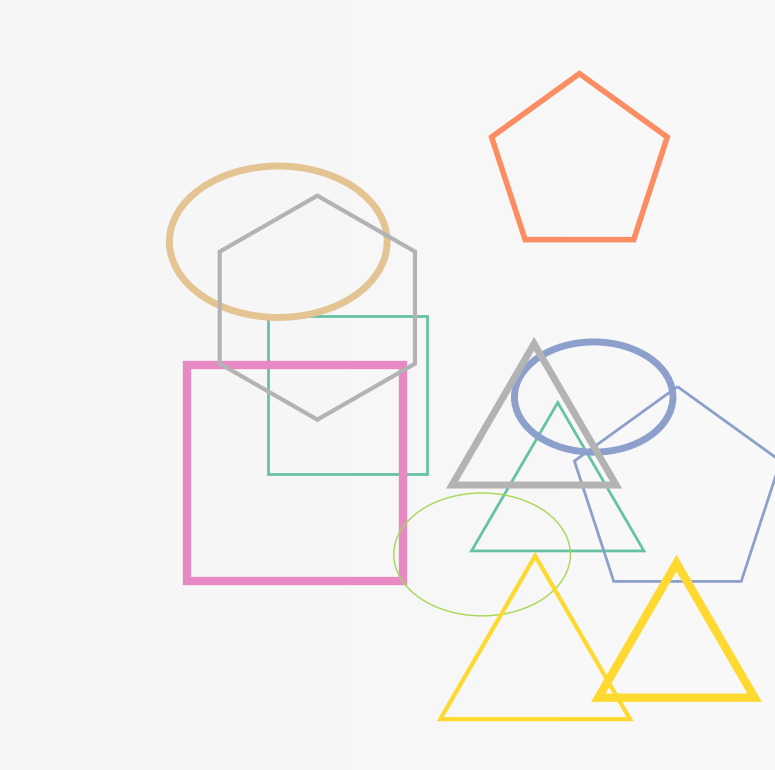[{"shape": "triangle", "thickness": 1, "radius": 0.64, "center": [0.72, 0.349]}, {"shape": "square", "thickness": 1, "radius": 0.51, "center": [0.448, 0.487]}, {"shape": "pentagon", "thickness": 2, "radius": 0.6, "center": [0.748, 0.785]}, {"shape": "pentagon", "thickness": 1, "radius": 0.7, "center": [0.874, 0.358]}, {"shape": "oval", "thickness": 2.5, "radius": 0.51, "center": [0.766, 0.484]}, {"shape": "square", "thickness": 3, "radius": 0.7, "center": [0.381, 0.386]}, {"shape": "oval", "thickness": 0.5, "radius": 0.57, "center": [0.622, 0.28]}, {"shape": "triangle", "thickness": 1.5, "radius": 0.71, "center": [0.691, 0.137]}, {"shape": "triangle", "thickness": 3, "radius": 0.58, "center": [0.873, 0.152]}, {"shape": "oval", "thickness": 2.5, "radius": 0.7, "center": [0.359, 0.686]}, {"shape": "triangle", "thickness": 2.5, "radius": 0.61, "center": [0.689, 0.431]}, {"shape": "hexagon", "thickness": 1.5, "radius": 0.73, "center": [0.409, 0.6]}]